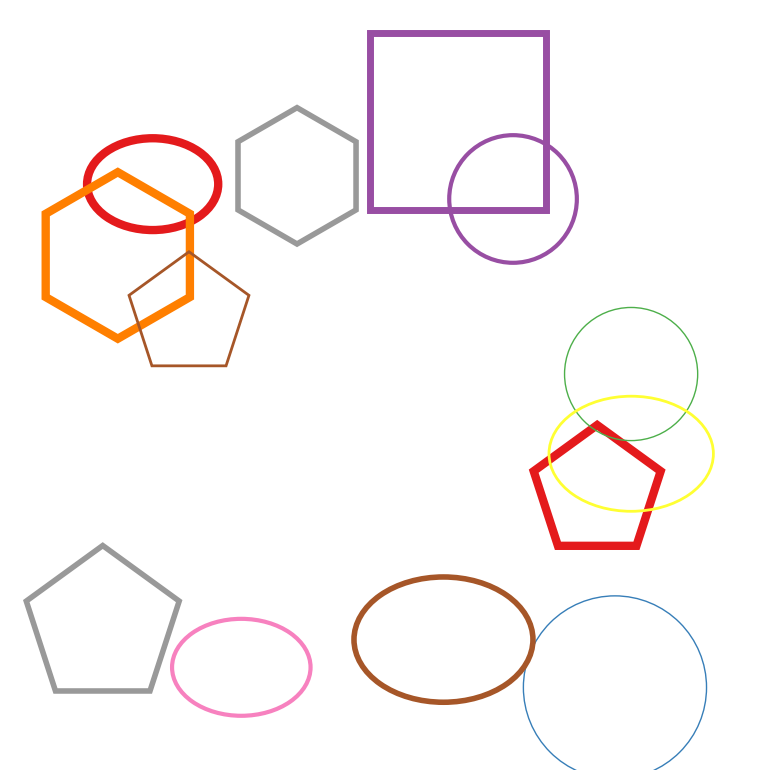[{"shape": "oval", "thickness": 3, "radius": 0.43, "center": [0.198, 0.761]}, {"shape": "pentagon", "thickness": 3, "radius": 0.43, "center": [0.776, 0.361]}, {"shape": "circle", "thickness": 0.5, "radius": 0.59, "center": [0.799, 0.107]}, {"shape": "circle", "thickness": 0.5, "radius": 0.43, "center": [0.82, 0.514]}, {"shape": "circle", "thickness": 1.5, "radius": 0.41, "center": [0.666, 0.742]}, {"shape": "square", "thickness": 2.5, "radius": 0.57, "center": [0.595, 0.842]}, {"shape": "hexagon", "thickness": 3, "radius": 0.54, "center": [0.153, 0.668]}, {"shape": "oval", "thickness": 1, "radius": 0.53, "center": [0.82, 0.411]}, {"shape": "oval", "thickness": 2, "radius": 0.58, "center": [0.576, 0.169]}, {"shape": "pentagon", "thickness": 1, "radius": 0.41, "center": [0.245, 0.591]}, {"shape": "oval", "thickness": 1.5, "radius": 0.45, "center": [0.313, 0.133]}, {"shape": "hexagon", "thickness": 2, "radius": 0.44, "center": [0.386, 0.772]}, {"shape": "pentagon", "thickness": 2, "radius": 0.52, "center": [0.133, 0.187]}]